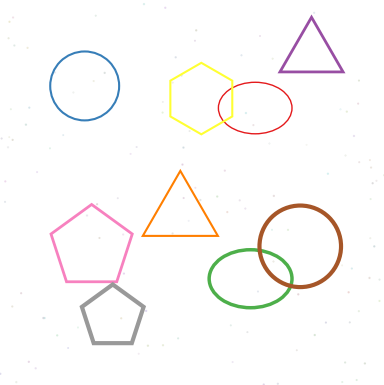[{"shape": "oval", "thickness": 1, "radius": 0.48, "center": [0.663, 0.719]}, {"shape": "circle", "thickness": 1.5, "radius": 0.45, "center": [0.22, 0.777]}, {"shape": "oval", "thickness": 2.5, "radius": 0.54, "center": [0.651, 0.276]}, {"shape": "triangle", "thickness": 2, "radius": 0.47, "center": [0.809, 0.861]}, {"shape": "triangle", "thickness": 1.5, "radius": 0.56, "center": [0.468, 0.444]}, {"shape": "hexagon", "thickness": 1.5, "radius": 0.46, "center": [0.523, 0.744]}, {"shape": "circle", "thickness": 3, "radius": 0.53, "center": [0.78, 0.36]}, {"shape": "pentagon", "thickness": 2, "radius": 0.55, "center": [0.238, 0.358]}, {"shape": "pentagon", "thickness": 3, "radius": 0.42, "center": [0.293, 0.177]}]